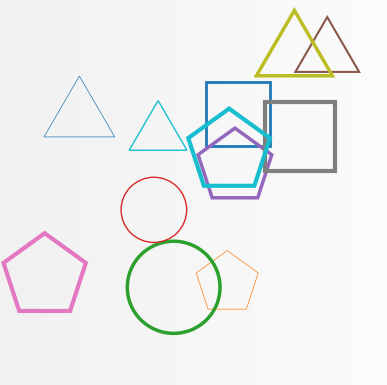[{"shape": "square", "thickness": 2, "radius": 0.42, "center": [0.614, 0.703]}, {"shape": "triangle", "thickness": 0.5, "radius": 0.53, "center": [0.205, 0.697]}, {"shape": "pentagon", "thickness": 0.5, "radius": 0.42, "center": [0.586, 0.265]}, {"shape": "circle", "thickness": 2.5, "radius": 0.6, "center": [0.448, 0.254]}, {"shape": "circle", "thickness": 1, "radius": 0.42, "center": [0.397, 0.455]}, {"shape": "pentagon", "thickness": 2.5, "radius": 0.5, "center": [0.606, 0.567]}, {"shape": "triangle", "thickness": 1.5, "radius": 0.48, "center": [0.845, 0.861]}, {"shape": "pentagon", "thickness": 3, "radius": 0.56, "center": [0.115, 0.283]}, {"shape": "square", "thickness": 3, "radius": 0.45, "center": [0.774, 0.645]}, {"shape": "triangle", "thickness": 2.5, "radius": 0.57, "center": [0.76, 0.86]}, {"shape": "pentagon", "thickness": 3, "radius": 0.55, "center": [0.591, 0.607]}, {"shape": "triangle", "thickness": 1, "radius": 0.43, "center": [0.408, 0.653]}]